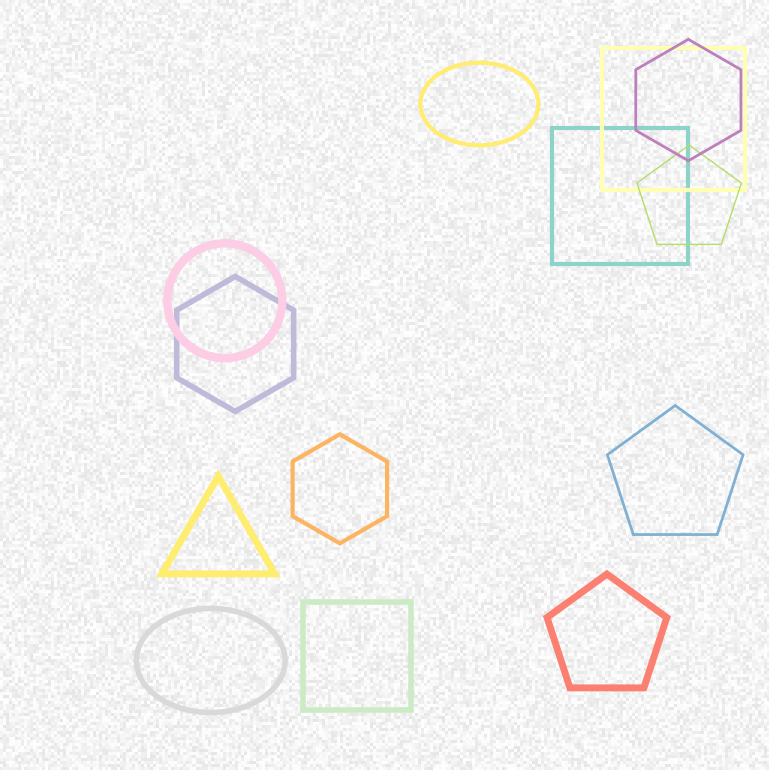[{"shape": "square", "thickness": 1.5, "radius": 0.44, "center": [0.806, 0.746]}, {"shape": "square", "thickness": 1.5, "radius": 0.46, "center": [0.875, 0.846]}, {"shape": "hexagon", "thickness": 2, "radius": 0.44, "center": [0.305, 0.553]}, {"shape": "pentagon", "thickness": 2.5, "radius": 0.41, "center": [0.788, 0.173]}, {"shape": "pentagon", "thickness": 1, "radius": 0.46, "center": [0.877, 0.381]}, {"shape": "hexagon", "thickness": 1.5, "radius": 0.35, "center": [0.441, 0.365]}, {"shape": "pentagon", "thickness": 0.5, "radius": 0.36, "center": [0.895, 0.74]}, {"shape": "circle", "thickness": 3, "radius": 0.37, "center": [0.292, 0.609]}, {"shape": "oval", "thickness": 2, "radius": 0.48, "center": [0.274, 0.142]}, {"shape": "hexagon", "thickness": 1, "radius": 0.39, "center": [0.894, 0.87]}, {"shape": "square", "thickness": 2, "radius": 0.35, "center": [0.464, 0.148]}, {"shape": "oval", "thickness": 1.5, "radius": 0.38, "center": [0.623, 0.865]}, {"shape": "triangle", "thickness": 2.5, "radius": 0.42, "center": [0.283, 0.297]}]